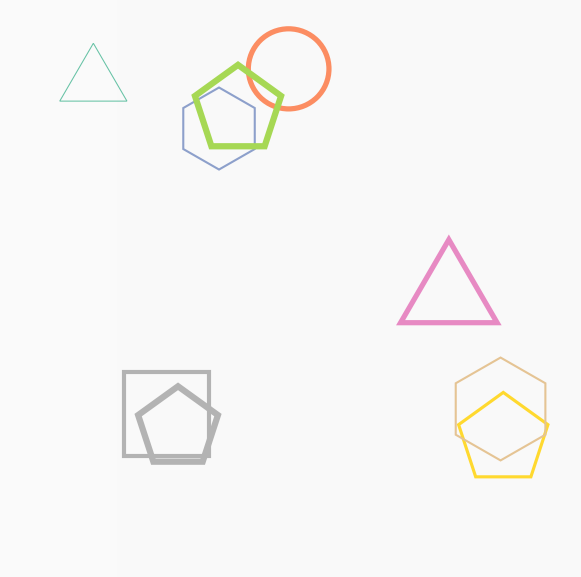[{"shape": "triangle", "thickness": 0.5, "radius": 0.33, "center": [0.161, 0.857]}, {"shape": "circle", "thickness": 2.5, "radius": 0.35, "center": [0.497, 0.88]}, {"shape": "hexagon", "thickness": 1, "radius": 0.36, "center": [0.377, 0.777]}, {"shape": "triangle", "thickness": 2.5, "radius": 0.48, "center": [0.772, 0.488]}, {"shape": "pentagon", "thickness": 3, "radius": 0.39, "center": [0.409, 0.809]}, {"shape": "pentagon", "thickness": 1.5, "radius": 0.4, "center": [0.866, 0.239]}, {"shape": "hexagon", "thickness": 1, "radius": 0.45, "center": [0.861, 0.291]}, {"shape": "square", "thickness": 2, "radius": 0.36, "center": [0.286, 0.282]}, {"shape": "pentagon", "thickness": 3, "radius": 0.36, "center": [0.306, 0.258]}]